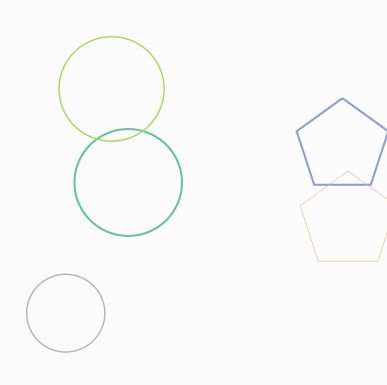[{"shape": "circle", "thickness": 1.5, "radius": 0.69, "center": [0.331, 0.526]}, {"shape": "pentagon", "thickness": 1.5, "radius": 0.62, "center": [0.884, 0.621]}, {"shape": "circle", "thickness": 1, "radius": 0.68, "center": [0.288, 0.769]}, {"shape": "pentagon", "thickness": 0.5, "radius": 0.65, "center": [0.898, 0.425]}, {"shape": "circle", "thickness": 1, "radius": 0.5, "center": [0.17, 0.187]}]